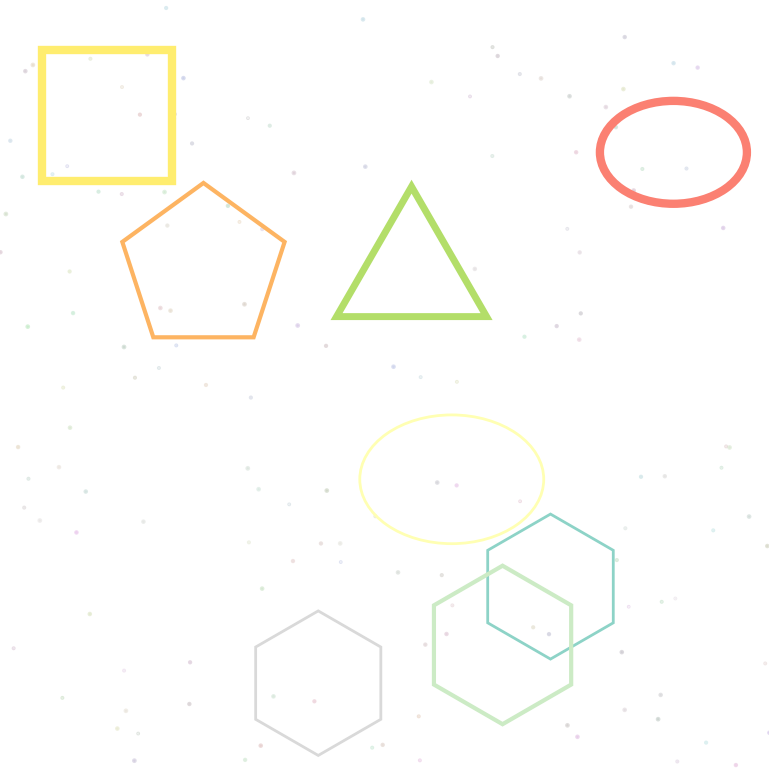[{"shape": "hexagon", "thickness": 1, "radius": 0.47, "center": [0.715, 0.238]}, {"shape": "oval", "thickness": 1, "radius": 0.6, "center": [0.587, 0.378]}, {"shape": "oval", "thickness": 3, "radius": 0.48, "center": [0.875, 0.802]}, {"shape": "pentagon", "thickness": 1.5, "radius": 0.55, "center": [0.264, 0.652]}, {"shape": "triangle", "thickness": 2.5, "radius": 0.56, "center": [0.534, 0.645]}, {"shape": "hexagon", "thickness": 1, "radius": 0.47, "center": [0.413, 0.113]}, {"shape": "hexagon", "thickness": 1.5, "radius": 0.51, "center": [0.653, 0.162]}, {"shape": "square", "thickness": 3, "radius": 0.42, "center": [0.139, 0.85]}]